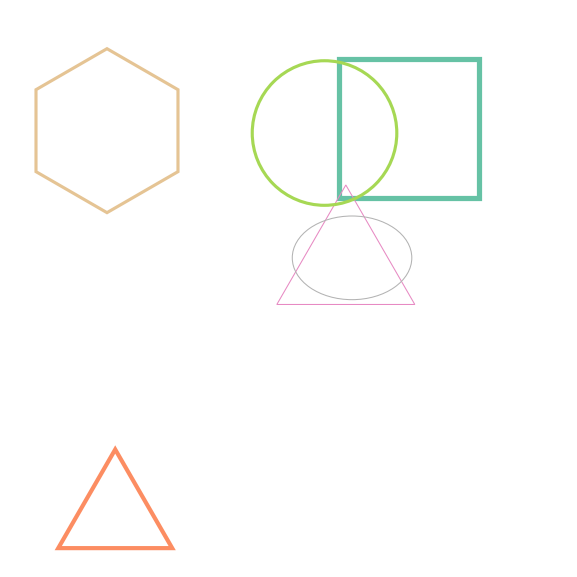[{"shape": "square", "thickness": 2.5, "radius": 0.61, "center": [0.708, 0.777]}, {"shape": "triangle", "thickness": 2, "radius": 0.57, "center": [0.2, 0.107]}, {"shape": "triangle", "thickness": 0.5, "radius": 0.69, "center": [0.599, 0.541]}, {"shape": "circle", "thickness": 1.5, "radius": 0.63, "center": [0.562, 0.769]}, {"shape": "hexagon", "thickness": 1.5, "radius": 0.71, "center": [0.185, 0.773]}, {"shape": "oval", "thickness": 0.5, "radius": 0.52, "center": [0.61, 0.553]}]